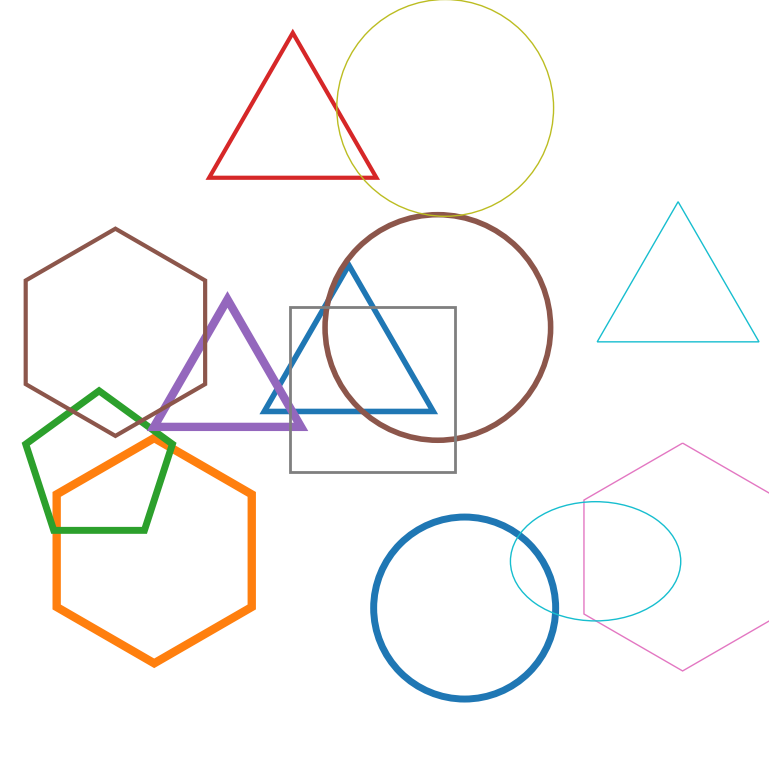[{"shape": "circle", "thickness": 2.5, "radius": 0.59, "center": [0.603, 0.21]}, {"shape": "triangle", "thickness": 2, "radius": 0.63, "center": [0.453, 0.529]}, {"shape": "hexagon", "thickness": 3, "radius": 0.73, "center": [0.2, 0.285]}, {"shape": "pentagon", "thickness": 2.5, "radius": 0.5, "center": [0.129, 0.392]}, {"shape": "triangle", "thickness": 1.5, "radius": 0.63, "center": [0.38, 0.832]}, {"shape": "triangle", "thickness": 3, "radius": 0.55, "center": [0.295, 0.501]}, {"shape": "hexagon", "thickness": 1.5, "radius": 0.67, "center": [0.15, 0.568]}, {"shape": "circle", "thickness": 2, "radius": 0.73, "center": [0.569, 0.575]}, {"shape": "hexagon", "thickness": 0.5, "radius": 0.74, "center": [0.887, 0.277]}, {"shape": "square", "thickness": 1, "radius": 0.53, "center": [0.484, 0.494]}, {"shape": "circle", "thickness": 0.5, "radius": 0.7, "center": [0.578, 0.86]}, {"shape": "oval", "thickness": 0.5, "radius": 0.55, "center": [0.773, 0.271]}, {"shape": "triangle", "thickness": 0.5, "radius": 0.61, "center": [0.881, 0.617]}]